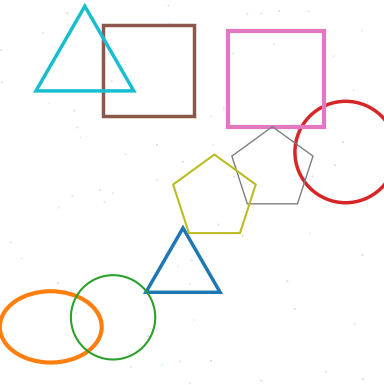[{"shape": "triangle", "thickness": 2.5, "radius": 0.56, "center": [0.475, 0.296]}, {"shape": "oval", "thickness": 3, "radius": 0.66, "center": [0.132, 0.151]}, {"shape": "circle", "thickness": 1.5, "radius": 0.55, "center": [0.294, 0.176]}, {"shape": "circle", "thickness": 2.5, "radius": 0.66, "center": [0.898, 0.605]}, {"shape": "square", "thickness": 2.5, "radius": 0.59, "center": [0.386, 0.817]}, {"shape": "square", "thickness": 3, "radius": 0.63, "center": [0.717, 0.795]}, {"shape": "pentagon", "thickness": 1, "radius": 0.55, "center": [0.708, 0.56]}, {"shape": "pentagon", "thickness": 1.5, "radius": 0.56, "center": [0.557, 0.486]}, {"shape": "triangle", "thickness": 2.5, "radius": 0.73, "center": [0.22, 0.837]}]